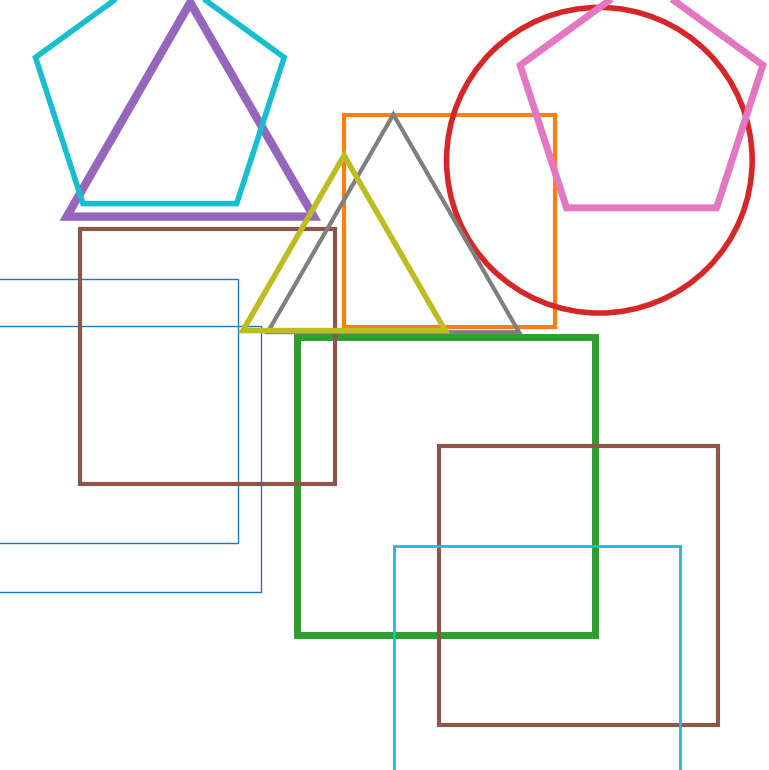[{"shape": "square", "thickness": 0.5, "radius": 0.86, "center": [0.166, 0.403]}, {"shape": "square", "thickness": 0.5, "radius": 0.86, "center": [0.137, 0.466]}, {"shape": "square", "thickness": 1.5, "radius": 0.69, "center": [0.584, 0.713]}, {"shape": "square", "thickness": 2.5, "radius": 0.97, "center": [0.579, 0.369]}, {"shape": "circle", "thickness": 2, "radius": 0.99, "center": [0.778, 0.792]}, {"shape": "triangle", "thickness": 3, "radius": 0.93, "center": [0.247, 0.811]}, {"shape": "square", "thickness": 1.5, "radius": 0.91, "center": [0.751, 0.24]}, {"shape": "square", "thickness": 1.5, "radius": 0.83, "center": [0.27, 0.537]}, {"shape": "pentagon", "thickness": 2.5, "radius": 0.83, "center": [0.833, 0.864]}, {"shape": "triangle", "thickness": 1.5, "radius": 0.94, "center": [0.511, 0.663]}, {"shape": "triangle", "thickness": 2, "radius": 0.76, "center": [0.447, 0.647]}, {"shape": "square", "thickness": 1, "radius": 0.93, "center": [0.697, 0.105]}, {"shape": "pentagon", "thickness": 2, "radius": 0.85, "center": [0.208, 0.873]}]